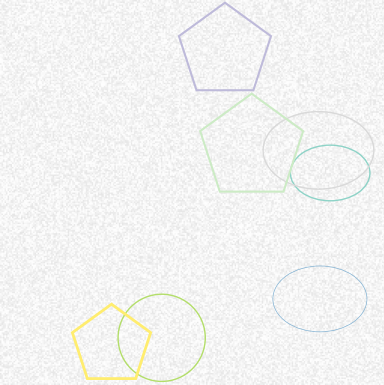[{"shape": "oval", "thickness": 1, "radius": 0.52, "center": [0.858, 0.551]}, {"shape": "pentagon", "thickness": 1.5, "radius": 0.63, "center": [0.584, 0.867]}, {"shape": "oval", "thickness": 0.5, "radius": 0.61, "center": [0.831, 0.224]}, {"shape": "circle", "thickness": 1, "radius": 0.57, "center": [0.42, 0.123]}, {"shape": "oval", "thickness": 1, "radius": 0.72, "center": [0.827, 0.609]}, {"shape": "pentagon", "thickness": 1.5, "radius": 0.7, "center": [0.654, 0.616]}, {"shape": "pentagon", "thickness": 2, "radius": 0.53, "center": [0.29, 0.103]}]